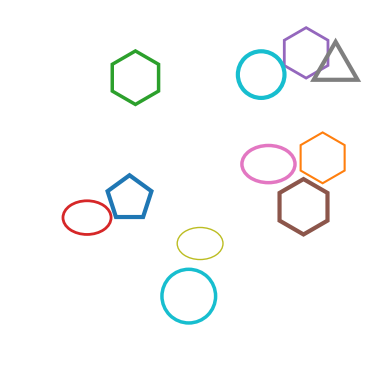[{"shape": "pentagon", "thickness": 3, "radius": 0.3, "center": [0.336, 0.485]}, {"shape": "hexagon", "thickness": 1.5, "radius": 0.33, "center": [0.838, 0.59]}, {"shape": "hexagon", "thickness": 2.5, "radius": 0.35, "center": [0.352, 0.798]}, {"shape": "oval", "thickness": 2, "radius": 0.31, "center": [0.226, 0.435]}, {"shape": "hexagon", "thickness": 2, "radius": 0.33, "center": [0.795, 0.863]}, {"shape": "hexagon", "thickness": 3, "radius": 0.36, "center": [0.788, 0.463]}, {"shape": "oval", "thickness": 2.5, "radius": 0.34, "center": [0.697, 0.574]}, {"shape": "triangle", "thickness": 3, "radius": 0.33, "center": [0.872, 0.826]}, {"shape": "oval", "thickness": 1, "radius": 0.3, "center": [0.52, 0.368]}, {"shape": "circle", "thickness": 2.5, "radius": 0.35, "center": [0.49, 0.231]}, {"shape": "circle", "thickness": 3, "radius": 0.3, "center": [0.678, 0.806]}]